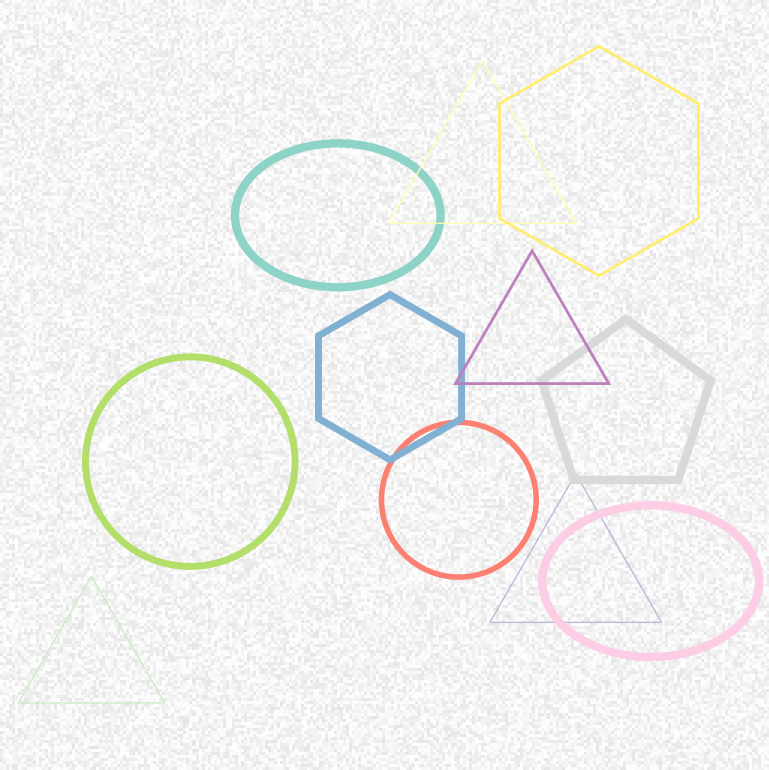[{"shape": "oval", "thickness": 3, "radius": 0.67, "center": [0.439, 0.72]}, {"shape": "triangle", "thickness": 0.5, "radius": 0.7, "center": [0.627, 0.78]}, {"shape": "triangle", "thickness": 0.5, "radius": 0.64, "center": [0.748, 0.256]}, {"shape": "circle", "thickness": 2, "radius": 0.5, "center": [0.596, 0.351]}, {"shape": "hexagon", "thickness": 2.5, "radius": 0.54, "center": [0.507, 0.51]}, {"shape": "circle", "thickness": 2.5, "radius": 0.68, "center": [0.247, 0.401]}, {"shape": "oval", "thickness": 3, "radius": 0.7, "center": [0.845, 0.245]}, {"shape": "pentagon", "thickness": 3, "radius": 0.58, "center": [0.813, 0.47]}, {"shape": "triangle", "thickness": 1, "radius": 0.57, "center": [0.691, 0.559]}, {"shape": "triangle", "thickness": 0.5, "radius": 0.55, "center": [0.119, 0.142]}, {"shape": "hexagon", "thickness": 1, "radius": 0.75, "center": [0.778, 0.791]}]